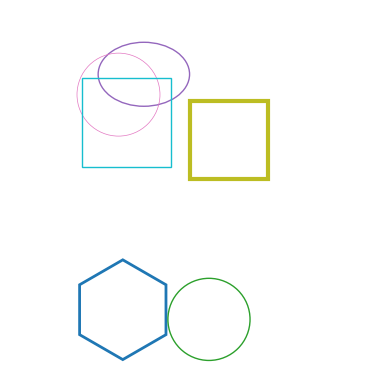[{"shape": "hexagon", "thickness": 2, "radius": 0.65, "center": [0.319, 0.196]}, {"shape": "circle", "thickness": 1, "radius": 0.53, "center": [0.543, 0.17]}, {"shape": "oval", "thickness": 1, "radius": 0.59, "center": [0.374, 0.807]}, {"shape": "circle", "thickness": 0.5, "radius": 0.54, "center": [0.308, 0.754]}, {"shape": "square", "thickness": 3, "radius": 0.51, "center": [0.595, 0.636]}, {"shape": "square", "thickness": 1, "radius": 0.58, "center": [0.328, 0.682]}]